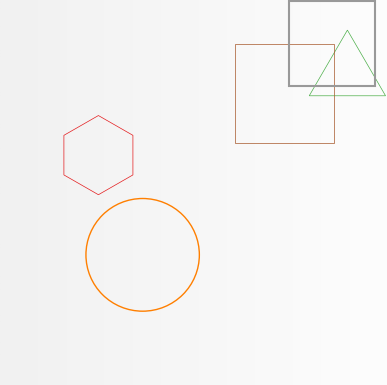[{"shape": "hexagon", "thickness": 0.5, "radius": 0.51, "center": [0.254, 0.597]}, {"shape": "triangle", "thickness": 0.5, "radius": 0.57, "center": [0.896, 0.808]}, {"shape": "circle", "thickness": 1, "radius": 0.73, "center": [0.368, 0.338]}, {"shape": "square", "thickness": 0.5, "radius": 0.64, "center": [0.734, 0.758]}, {"shape": "square", "thickness": 1.5, "radius": 0.55, "center": [0.857, 0.887]}]